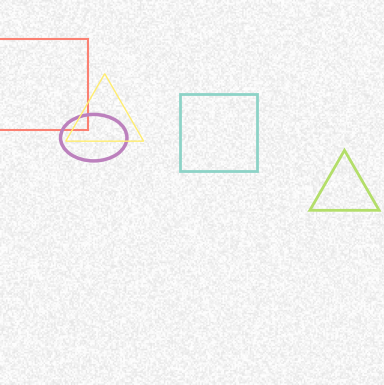[{"shape": "square", "thickness": 2, "radius": 0.5, "center": [0.567, 0.655]}, {"shape": "square", "thickness": 1.5, "radius": 0.6, "center": [0.108, 0.78]}, {"shape": "triangle", "thickness": 2, "radius": 0.52, "center": [0.895, 0.506]}, {"shape": "oval", "thickness": 2.5, "radius": 0.43, "center": [0.243, 0.642]}, {"shape": "triangle", "thickness": 1, "radius": 0.58, "center": [0.272, 0.692]}]